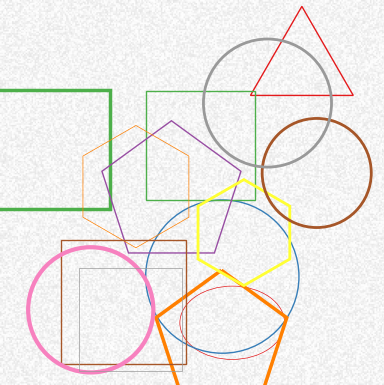[{"shape": "triangle", "thickness": 1, "radius": 0.77, "center": [0.784, 0.829]}, {"shape": "oval", "thickness": 0.5, "radius": 0.68, "center": [0.603, 0.162]}, {"shape": "circle", "thickness": 1, "radius": 1.0, "center": [0.577, 0.282]}, {"shape": "square", "thickness": 2.5, "radius": 0.77, "center": [0.131, 0.611]}, {"shape": "square", "thickness": 1, "radius": 0.71, "center": [0.52, 0.622]}, {"shape": "pentagon", "thickness": 1, "radius": 0.95, "center": [0.445, 0.496]}, {"shape": "hexagon", "thickness": 0.5, "radius": 0.79, "center": [0.353, 0.515]}, {"shape": "pentagon", "thickness": 2.5, "radius": 0.89, "center": [0.575, 0.12]}, {"shape": "hexagon", "thickness": 2, "radius": 0.69, "center": [0.634, 0.396]}, {"shape": "square", "thickness": 1, "radius": 0.81, "center": [0.321, 0.215]}, {"shape": "circle", "thickness": 2, "radius": 0.71, "center": [0.823, 0.551]}, {"shape": "circle", "thickness": 3, "radius": 0.81, "center": [0.236, 0.195]}, {"shape": "square", "thickness": 0.5, "radius": 0.67, "center": [0.339, 0.17]}, {"shape": "circle", "thickness": 2, "radius": 0.83, "center": [0.695, 0.732]}]